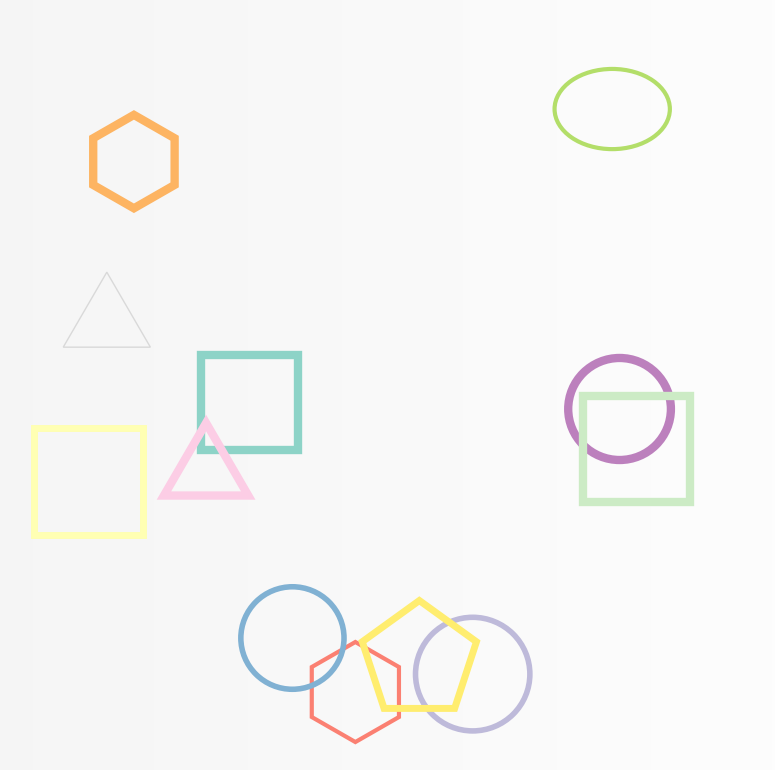[{"shape": "square", "thickness": 3, "radius": 0.31, "center": [0.322, 0.477]}, {"shape": "square", "thickness": 2.5, "radius": 0.35, "center": [0.114, 0.375]}, {"shape": "circle", "thickness": 2, "radius": 0.37, "center": [0.61, 0.125]}, {"shape": "hexagon", "thickness": 1.5, "radius": 0.32, "center": [0.459, 0.101]}, {"shape": "circle", "thickness": 2, "radius": 0.33, "center": [0.377, 0.171]}, {"shape": "hexagon", "thickness": 3, "radius": 0.3, "center": [0.173, 0.79]}, {"shape": "oval", "thickness": 1.5, "radius": 0.37, "center": [0.79, 0.858]}, {"shape": "triangle", "thickness": 3, "radius": 0.31, "center": [0.266, 0.388]}, {"shape": "triangle", "thickness": 0.5, "radius": 0.32, "center": [0.138, 0.582]}, {"shape": "circle", "thickness": 3, "radius": 0.33, "center": [0.799, 0.469]}, {"shape": "square", "thickness": 3, "radius": 0.35, "center": [0.821, 0.417]}, {"shape": "pentagon", "thickness": 2.5, "radius": 0.39, "center": [0.541, 0.143]}]